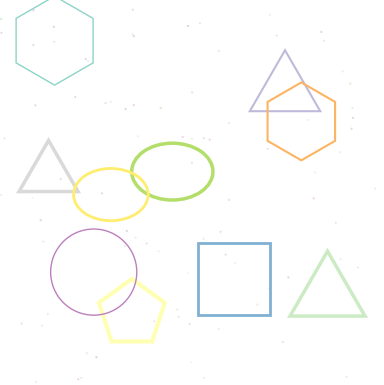[{"shape": "hexagon", "thickness": 1, "radius": 0.58, "center": [0.142, 0.894]}, {"shape": "pentagon", "thickness": 3, "radius": 0.45, "center": [0.342, 0.186]}, {"shape": "triangle", "thickness": 1.5, "radius": 0.53, "center": [0.74, 0.764]}, {"shape": "square", "thickness": 2, "radius": 0.47, "center": [0.608, 0.275]}, {"shape": "hexagon", "thickness": 1.5, "radius": 0.51, "center": [0.783, 0.685]}, {"shape": "oval", "thickness": 2.5, "radius": 0.53, "center": [0.448, 0.554]}, {"shape": "triangle", "thickness": 2.5, "radius": 0.44, "center": [0.126, 0.547]}, {"shape": "circle", "thickness": 1, "radius": 0.56, "center": [0.243, 0.293]}, {"shape": "triangle", "thickness": 2.5, "radius": 0.56, "center": [0.851, 0.235]}, {"shape": "oval", "thickness": 2, "radius": 0.48, "center": [0.288, 0.495]}]